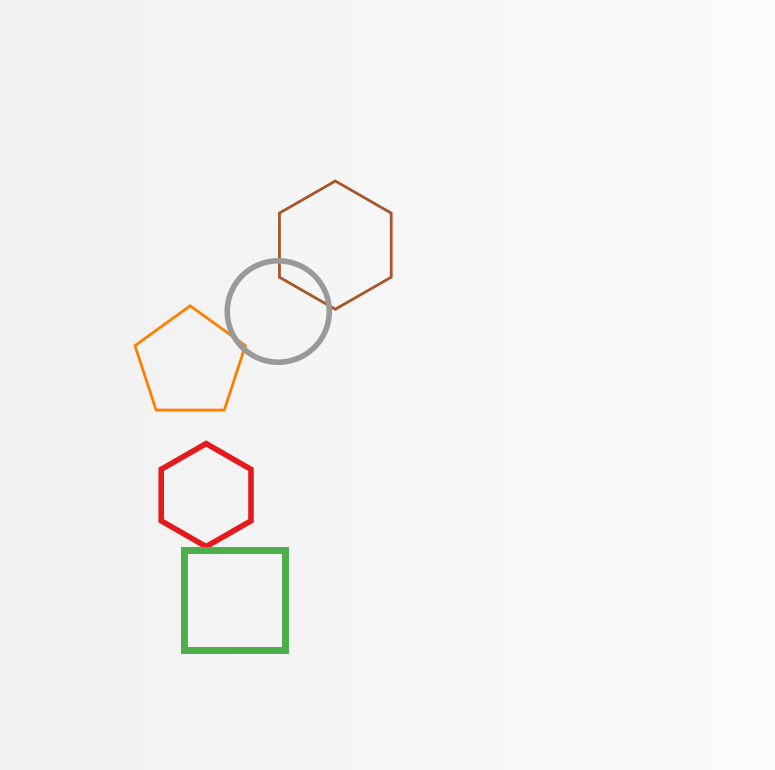[{"shape": "hexagon", "thickness": 2, "radius": 0.33, "center": [0.266, 0.357]}, {"shape": "square", "thickness": 2.5, "radius": 0.33, "center": [0.302, 0.22]}, {"shape": "pentagon", "thickness": 1, "radius": 0.37, "center": [0.245, 0.528]}, {"shape": "hexagon", "thickness": 1, "radius": 0.42, "center": [0.433, 0.682]}, {"shape": "circle", "thickness": 2, "radius": 0.33, "center": [0.359, 0.595]}]